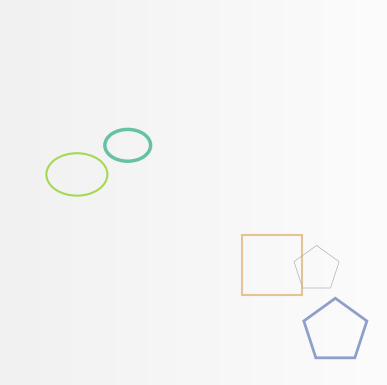[{"shape": "oval", "thickness": 2.5, "radius": 0.3, "center": [0.33, 0.623]}, {"shape": "pentagon", "thickness": 2, "radius": 0.43, "center": [0.865, 0.14]}, {"shape": "oval", "thickness": 1.5, "radius": 0.39, "center": [0.198, 0.547]}, {"shape": "square", "thickness": 1.5, "radius": 0.39, "center": [0.701, 0.312]}, {"shape": "pentagon", "thickness": 0.5, "radius": 0.31, "center": [0.817, 0.301]}]